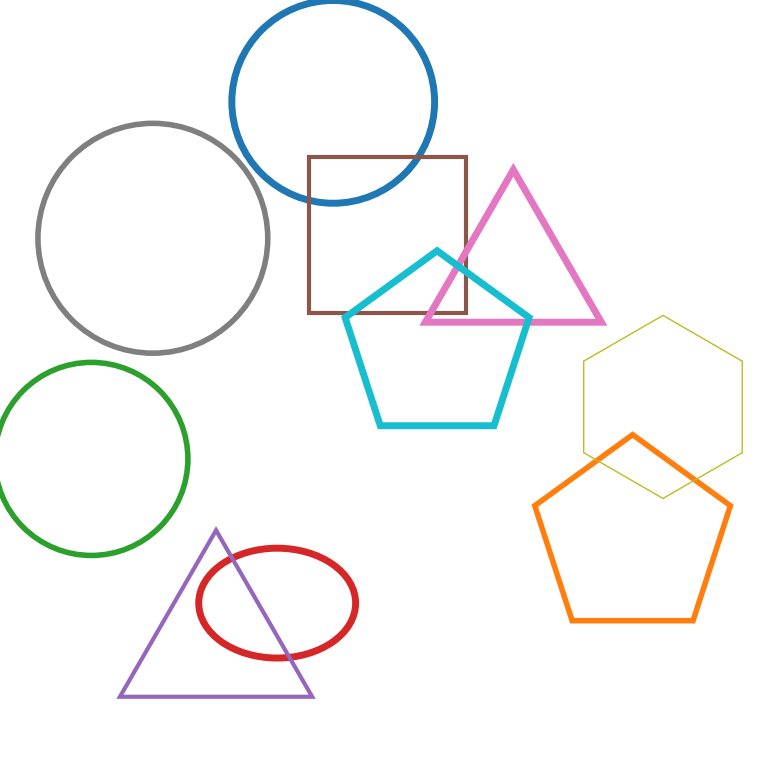[{"shape": "circle", "thickness": 2.5, "radius": 0.66, "center": [0.433, 0.868]}, {"shape": "pentagon", "thickness": 2, "radius": 0.67, "center": [0.822, 0.302]}, {"shape": "circle", "thickness": 2, "radius": 0.63, "center": [0.119, 0.404]}, {"shape": "oval", "thickness": 2.5, "radius": 0.51, "center": [0.36, 0.217]}, {"shape": "triangle", "thickness": 1.5, "radius": 0.72, "center": [0.281, 0.167]}, {"shape": "square", "thickness": 1.5, "radius": 0.51, "center": [0.503, 0.695]}, {"shape": "triangle", "thickness": 2.5, "radius": 0.66, "center": [0.667, 0.648]}, {"shape": "circle", "thickness": 2, "radius": 0.75, "center": [0.199, 0.691]}, {"shape": "hexagon", "thickness": 0.5, "radius": 0.59, "center": [0.861, 0.472]}, {"shape": "pentagon", "thickness": 2.5, "radius": 0.63, "center": [0.568, 0.549]}]